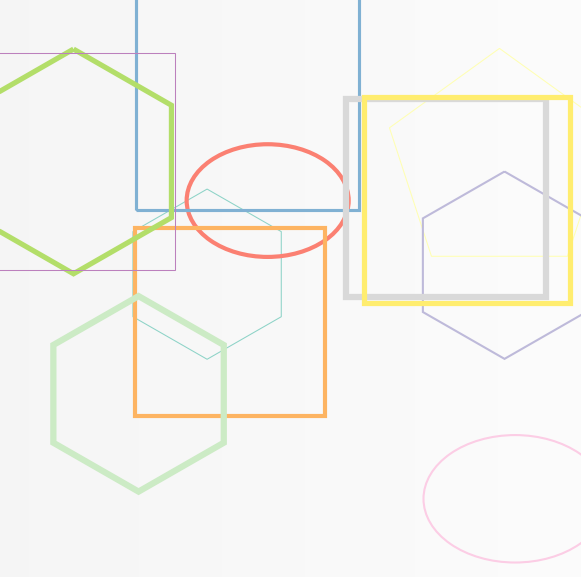[{"shape": "hexagon", "thickness": 0.5, "radius": 0.74, "center": [0.356, 0.524]}, {"shape": "pentagon", "thickness": 0.5, "radius": 0.99, "center": [0.859, 0.716]}, {"shape": "hexagon", "thickness": 1, "radius": 0.81, "center": [0.868, 0.54]}, {"shape": "oval", "thickness": 2, "radius": 0.7, "center": [0.46, 0.652]}, {"shape": "square", "thickness": 1.5, "radius": 0.96, "center": [0.425, 0.827]}, {"shape": "square", "thickness": 2, "radius": 0.81, "center": [0.396, 0.442]}, {"shape": "hexagon", "thickness": 2.5, "radius": 0.97, "center": [0.126, 0.72]}, {"shape": "oval", "thickness": 1, "radius": 0.79, "center": [0.886, 0.135]}, {"shape": "square", "thickness": 3, "radius": 0.86, "center": [0.768, 0.656]}, {"shape": "square", "thickness": 0.5, "radius": 0.94, "center": [0.114, 0.72]}, {"shape": "hexagon", "thickness": 3, "radius": 0.85, "center": [0.238, 0.317]}, {"shape": "square", "thickness": 2.5, "radius": 0.89, "center": [0.803, 0.653]}]